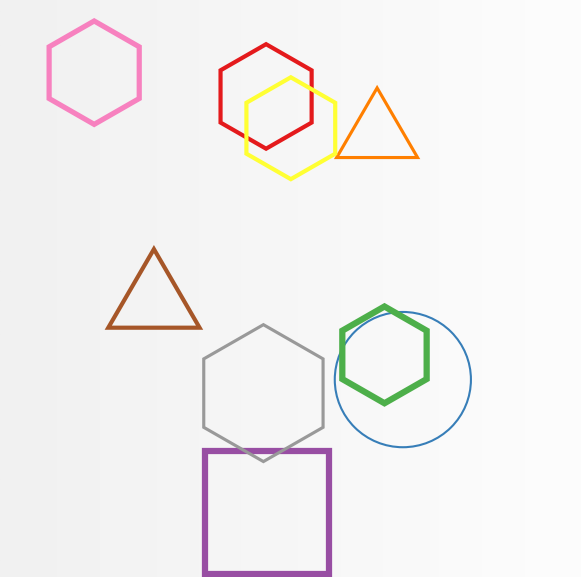[{"shape": "hexagon", "thickness": 2, "radius": 0.45, "center": [0.458, 0.832]}, {"shape": "circle", "thickness": 1, "radius": 0.59, "center": [0.693, 0.342]}, {"shape": "hexagon", "thickness": 3, "radius": 0.42, "center": [0.661, 0.385]}, {"shape": "square", "thickness": 3, "radius": 0.53, "center": [0.459, 0.112]}, {"shape": "triangle", "thickness": 1.5, "radius": 0.4, "center": [0.649, 0.767]}, {"shape": "hexagon", "thickness": 2, "radius": 0.44, "center": [0.5, 0.777]}, {"shape": "triangle", "thickness": 2, "radius": 0.45, "center": [0.265, 0.477]}, {"shape": "hexagon", "thickness": 2.5, "radius": 0.45, "center": [0.162, 0.873]}, {"shape": "hexagon", "thickness": 1.5, "radius": 0.59, "center": [0.453, 0.318]}]